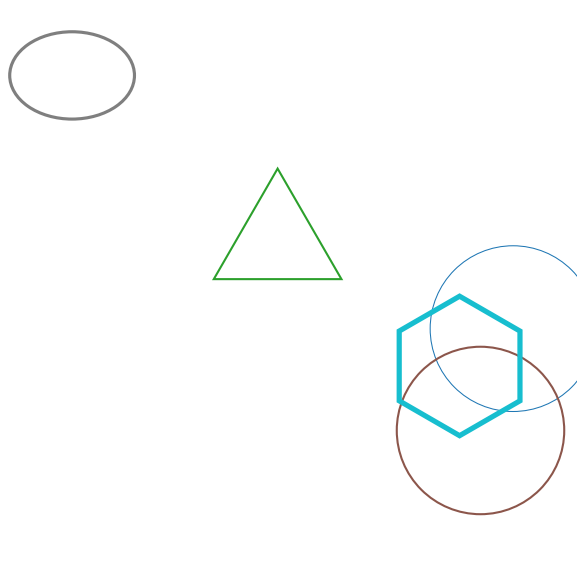[{"shape": "circle", "thickness": 0.5, "radius": 0.72, "center": [0.888, 0.43]}, {"shape": "triangle", "thickness": 1, "radius": 0.64, "center": [0.481, 0.58]}, {"shape": "circle", "thickness": 1, "radius": 0.72, "center": [0.832, 0.254]}, {"shape": "oval", "thickness": 1.5, "radius": 0.54, "center": [0.125, 0.869]}, {"shape": "hexagon", "thickness": 2.5, "radius": 0.6, "center": [0.796, 0.365]}]